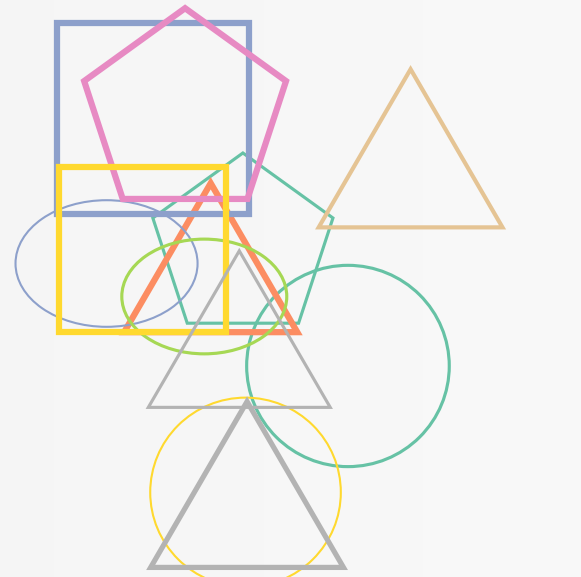[{"shape": "pentagon", "thickness": 1.5, "radius": 0.81, "center": [0.418, 0.571]}, {"shape": "circle", "thickness": 1.5, "radius": 0.87, "center": [0.599, 0.365]}, {"shape": "triangle", "thickness": 3, "radius": 0.86, "center": [0.363, 0.51]}, {"shape": "square", "thickness": 3, "radius": 0.83, "center": [0.263, 0.794]}, {"shape": "oval", "thickness": 1, "radius": 0.78, "center": [0.183, 0.543]}, {"shape": "pentagon", "thickness": 3, "radius": 0.91, "center": [0.318, 0.802]}, {"shape": "oval", "thickness": 1.5, "radius": 0.71, "center": [0.351, 0.486]}, {"shape": "circle", "thickness": 1, "radius": 0.82, "center": [0.422, 0.147]}, {"shape": "square", "thickness": 3, "radius": 0.72, "center": [0.245, 0.567]}, {"shape": "triangle", "thickness": 2, "radius": 0.91, "center": [0.706, 0.697]}, {"shape": "triangle", "thickness": 1.5, "radius": 0.9, "center": [0.412, 0.384]}, {"shape": "triangle", "thickness": 2.5, "radius": 0.96, "center": [0.425, 0.112]}]